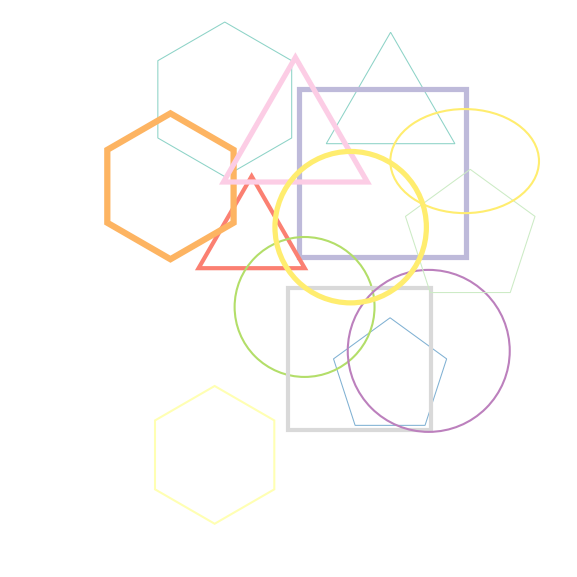[{"shape": "hexagon", "thickness": 0.5, "radius": 0.67, "center": [0.389, 0.827]}, {"shape": "triangle", "thickness": 0.5, "radius": 0.64, "center": [0.676, 0.815]}, {"shape": "hexagon", "thickness": 1, "radius": 0.6, "center": [0.372, 0.211]}, {"shape": "square", "thickness": 2.5, "radius": 0.73, "center": [0.662, 0.7]}, {"shape": "triangle", "thickness": 2, "radius": 0.53, "center": [0.436, 0.588]}, {"shape": "pentagon", "thickness": 0.5, "radius": 0.51, "center": [0.675, 0.346]}, {"shape": "hexagon", "thickness": 3, "radius": 0.63, "center": [0.295, 0.677]}, {"shape": "circle", "thickness": 1, "radius": 0.61, "center": [0.527, 0.468]}, {"shape": "triangle", "thickness": 2.5, "radius": 0.72, "center": [0.512, 0.756]}, {"shape": "square", "thickness": 2, "radius": 0.62, "center": [0.622, 0.378]}, {"shape": "circle", "thickness": 1, "radius": 0.7, "center": [0.742, 0.392]}, {"shape": "pentagon", "thickness": 0.5, "radius": 0.59, "center": [0.814, 0.588]}, {"shape": "circle", "thickness": 2.5, "radius": 0.66, "center": [0.607, 0.606]}, {"shape": "oval", "thickness": 1, "radius": 0.64, "center": [0.805, 0.72]}]